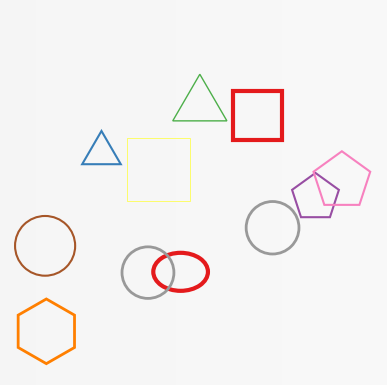[{"shape": "oval", "thickness": 3, "radius": 0.35, "center": [0.466, 0.294]}, {"shape": "square", "thickness": 3, "radius": 0.31, "center": [0.664, 0.7]}, {"shape": "triangle", "thickness": 1.5, "radius": 0.29, "center": [0.262, 0.602]}, {"shape": "triangle", "thickness": 1, "radius": 0.4, "center": [0.516, 0.726]}, {"shape": "pentagon", "thickness": 1.5, "radius": 0.32, "center": [0.814, 0.487]}, {"shape": "hexagon", "thickness": 2, "radius": 0.42, "center": [0.12, 0.139]}, {"shape": "square", "thickness": 0.5, "radius": 0.41, "center": [0.409, 0.559]}, {"shape": "circle", "thickness": 1.5, "radius": 0.39, "center": [0.116, 0.361]}, {"shape": "pentagon", "thickness": 1.5, "radius": 0.38, "center": [0.882, 0.53]}, {"shape": "circle", "thickness": 2, "radius": 0.33, "center": [0.382, 0.292]}, {"shape": "circle", "thickness": 2, "radius": 0.34, "center": [0.703, 0.408]}]